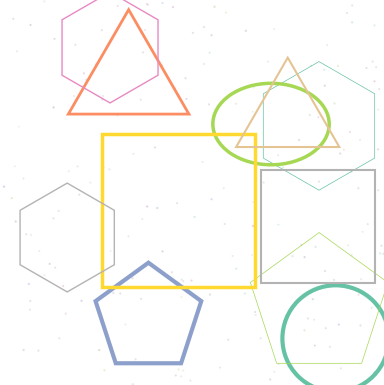[{"shape": "circle", "thickness": 3, "radius": 0.69, "center": [0.872, 0.121]}, {"shape": "hexagon", "thickness": 0.5, "radius": 0.84, "center": [0.829, 0.673]}, {"shape": "triangle", "thickness": 2, "radius": 0.9, "center": [0.334, 0.794]}, {"shape": "pentagon", "thickness": 3, "radius": 0.72, "center": [0.386, 0.173]}, {"shape": "hexagon", "thickness": 1, "radius": 0.72, "center": [0.286, 0.877]}, {"shape": "oval", "thickness": 2.5, "radius": 0.76, "center": [0.704, 0.678]}, {"shape": "pentagon", "thickness": 0.5, "radius": 0.94, "center": [0.829, 0.208]}, {"shape": "square", "thickness": 2.5, "radius": 1.0, "center": [0.464, 0.453]}, {"shape": "triangle", "thickness": 1.5, "radius": 0.77, "center": [0.747, 0.696]}, {"shape": "hexagon", "thickness": 1, "radius": 0.71, "center": [0.175, 0.383]}, {"shape": "square", "thickness": 1.5, "radius": 0.74, "center": [0.825, 0.412]}]